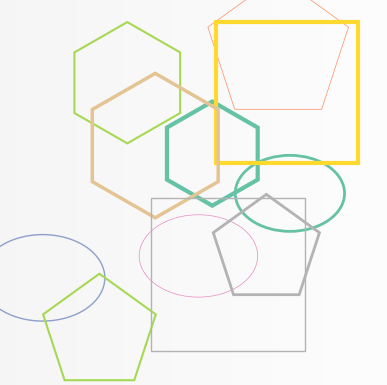[{"shape": "oval", "thickness": 2, "radius": 0.71, "center": [0.748, 0.498]}, {"shape": "hexagon", "thickness": 3, "radius": 0.68, "center": [0.548, 0.601]}, {"shape": "pentagon", "thickness": 0.5, "radius": 0.95, "center": [0.718, 0.87]}, {"shape": "oval", "thickness": 1, "radius": 0.8, "center": [0.11, 0.278]}, {"shape": "oval", "thickness": 0.5, "radius": 0.76, "center": [0.512, 0.335]}, {"shape": "hexagon", "thickness": 1.5, "radius": 0.79, "center": [0.329, 0.785]}, {"shape": "pentagon", "thickness": 1.5, "radius": 0.76, "center": [0.257, 0.136]}, {"shape": "square", "thickness": 3, "radius": 0.92, "center": [0.74, 0.761]}, {"shape": "hexagon", "thickness": 2.5, "radius": 0.94, "center": [0.401, 0.622]}, {"shape": "square", "thickness": 1, "radius": 0.99, "center": [0.587, 0.286]}, {"shape": "pentagon", "thickness": 2, "radius": 0.72, "center": [0.687, 0.351]}]